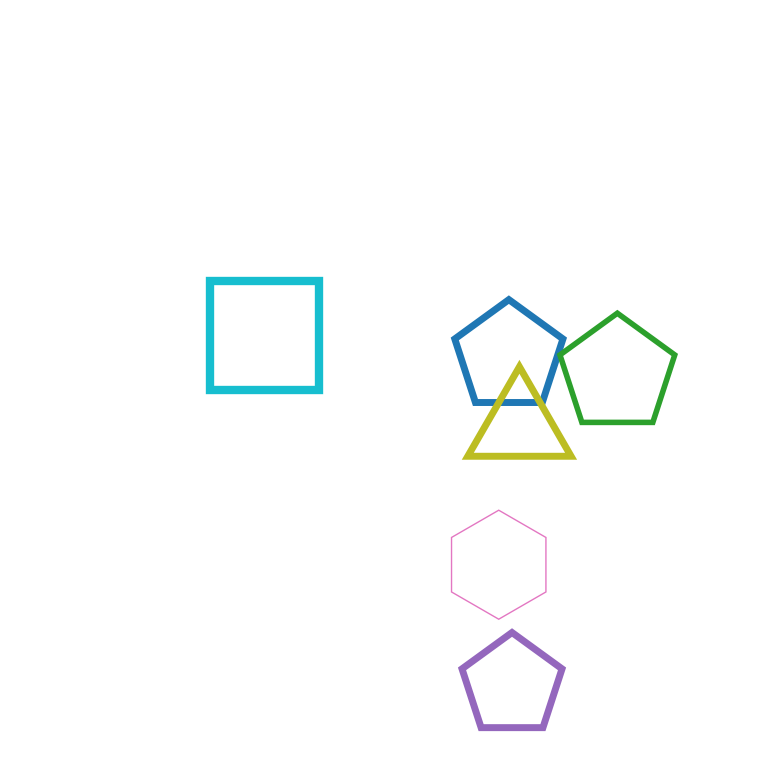[{"shape": "pentagon", "thickness": 2.5, "radius": 0.37, "center": [0.661, 0.537]}, {"shape": "pentagon", "thickness": 2, "radius": 0.39, "center": [0.802, 0.515]}, {"shape": "pentagon", "thickness": 2.5, "radius": 0.34, "center": [0.665, 0.11]}, {"shape": "hexagon", "thickness": 0.5, "radius": 0.35, "center": [0.648, 0.267]}, {"shape": "triangle", "thickness": 2.5, "radius": 0.39, "center": [0.675, 0.446]}, {"shape": "square", "thickness": 3, "radius": 0.35, "center": [0.344, 0.564]}]